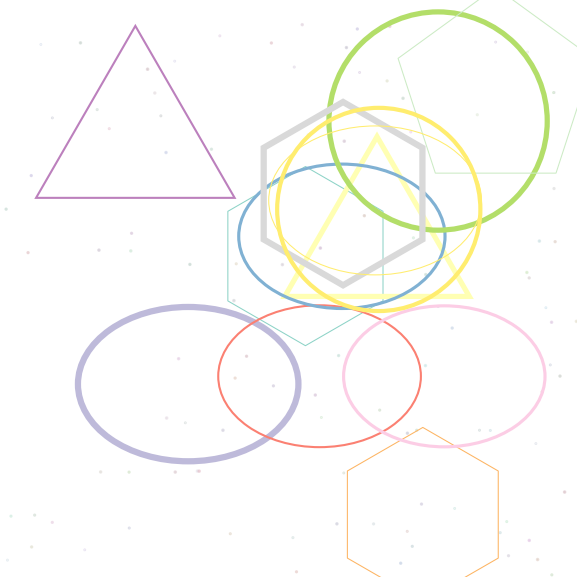[{"shape": "hexagon", "thickness": 0.5, "radius": 0.78, "center": [0.529, 0.556]}, {"shape": "triangle", "thickness": 2.5, "radius": 0.92, "center": [0.653, 0.578]}, {"shape": "oval", "thickness": 3, "radius": 0.95, "center": [0.326, 0.334]}, {"shape": "oval", "thickness": 1, "radius": 0.88, "center": [0.553, 0.348]}, {"shape": "oval", "thickness": 1.5, "radius": 0.89, "center": [0.592, 0.59]}, {"shape": "hexagon", "thickness": 0.5, "radius": 0.75, "center": [0.732, 0.108]}, {"shape": "circle", "thickness": 2.5, "radius": 0.94, "center": [0.759, 0.79]}, {"shape": "oval", "thickness": 1.5, "radius": 0.87, "center": [0.769, 0.347]}, {"shape": "hexagon", "thickness": 3, "radius": 0.79, "center": [0.594, 0.664]}, {"shape": "triangle", "thickness": 1, "radius": 0.99, "center": [0.234, 0.756]}, {"shape": "pentagon", "thickness": 0.5, "radius": 0.89, "center": [0.858, 0.843]}, {"shape": "oval", "thickness": 0.5, "radius": 0.92, "center": [0.65, 0.652]}, {"shape": "circle", "thickness": 2, "radius": 0.88, "center": [0.656, 0.636]}]